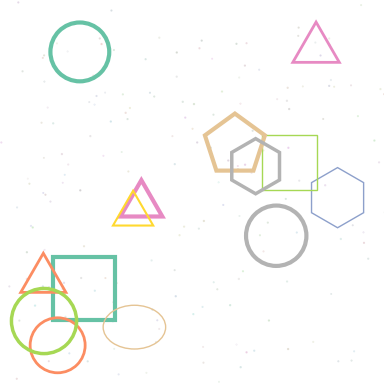[{"shape": "circle", "thickness": 3, "radius": 0.38, "center": [0.207, 0.865]}, {"shape": "square", "thickness": 3, "radius": 0.41, "center": [0.218, 0.25]}, {"shape": "circle", "thickness": 2, "radius": 0.36, "center": [0.15, 0.103]}, {"shape": "triangle", "thickness": 2, "radius": 0.34, "center": [0.113, 0.274]}, {"shape": "hexagon", "thickness": 1, "radius": 0.39, "center": [0.877, 0.487]}, {"shape": "triangle", "thickness": 3, "radius": 0.31, "center": [0.367, 0.469]}, {"shape": "triangle", "thickness": 2, "radius": 0.35, "center": [0.821, 0.873]}, {"shape": "circle", "thickness": 2.5, "radius": 0.42, "center": [0.114, 0.166]}, {"shape": "square", "thickness": 1, "radius": 0.36, "center": [0.753, 0.578]}, {"shape": "triangle", "thickness": 1.5, "radius": 0.3, "center": [0.346, 0.444]}, {"shape": "oval", "thickness": 1, "radius": 0.41, "center": [0.349, 0.15]}, {"shape": "pentagon", "thickness": 3, "radius": 0.41, "center": [0.61, 0.623]}, {"shape": "hexagon", "thickness": 2.5, "radius": 0.36, "center": [0.664, 0.568]}, {"shape": "circle", "thickness": 3, "radius": 0.39, "center": [0.717, 0.388]}]